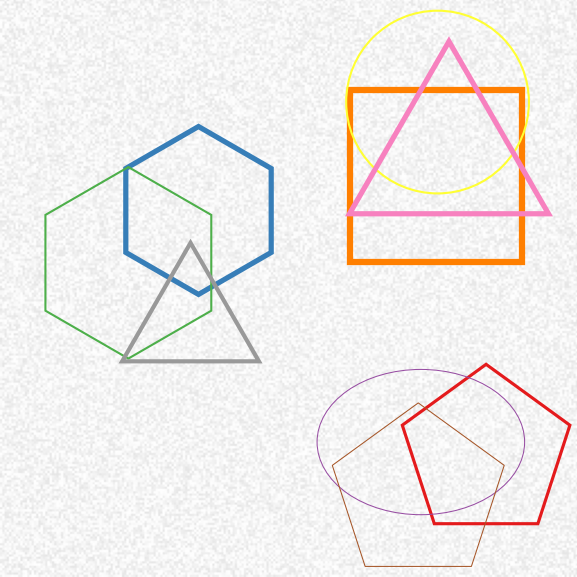[{"shape": "pentagon", "thickness": 1.5, "radius": 0.76, "center": [0.842, 0.216]}, {"shape": "hexagon", "thickness": 2.5, "radius": 0.73, "center": [0.344, 0.635]}, {"shape": "hexagon", "thickness": 1, "radius": 0.83, "center": [0.222, 0.544]}, {"shape": "oval", "thickness": 0.5, "radius": 0.9, "center": [0.729, 0.234]}, {"shape": "square", "thickness": 3, "radius": 0.75, "center": [0.755, 0.694]}, {"shape": "circle", "thickness": 1, "radius": 0.79, "center": [0.758, 0.822]}, {"shape": "pentagon", "thickness": 0.5, "radius": 0.78, "center": [0.724, 0.145]}, {"shape": "triangle", "thickness": 2.5, "radius": 0.99, "center": [0.777, 0.728]}, {"shape": "triangle", "thickness": 2, "radius": 0.68, "center": [0.33, 0.442]}]